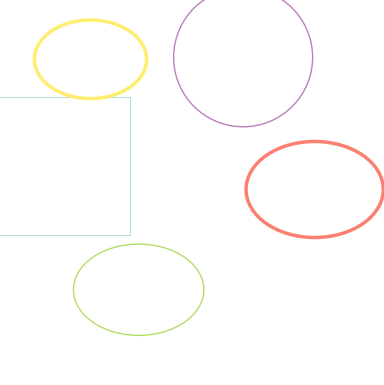[{"shape": "square", "thickness": 0.5, "radius": 0.9, "center": [0.16, 0.569]}, {"shape": "oval", "thickness": 2.5, "radius": 0.89, "center": [0.817, 0.508]}, {"shape": "oval", "thickness": 1, "radius": 0.85, "center": [0.36, 0.247]}, {"shape": "circle", "thickness": 1, "radius": 0.9, "center": [0.631, 0.851]}, {"shape": "oval", "thickness": 2.5, "radius": 0.73, "center": [0.235, 0.846]}]